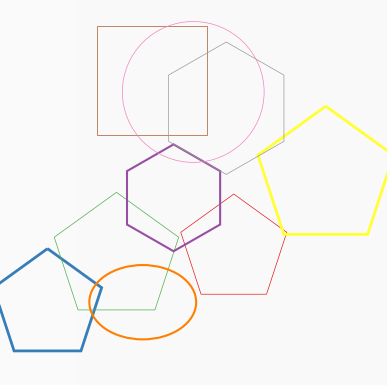[{"shape": "pentagon", "thickness": 0.5, "radius": 0.72, "center": [0.603, 0.352]}, {"shape": "pentagon", "thickness": 2, "radius": 0.73, "center": [0.123, 0.207]}, {"shape": "pentagon", "thickness": 0.5, "radius": 0.84, "center": [0.301, 0.332]}, {"shape": "hexagon", "thickness": 1.5, "radius": 0.69, "center": [0.448, 0.486]}, {"shape": "oval", "thickness": 1.5, "radius": 0.69, "center": [0.368, 0.215]}, {"shape": "pentagon", "thickness": 2, "radius": 0.92, "center": [0.841, 0.54]}, {"shape": "square", "thickness": 0.5, "radius": 0.71, "center": [0.392, 0.791]}, {"shape": "circle", "thickness": 0.5, "radius": 0.91, "center": [0.499, 0.761]}, {"shape": "hexagon", "thickness": 0.5, "radius": 0.86, "center": [0.584, 0.719]}]